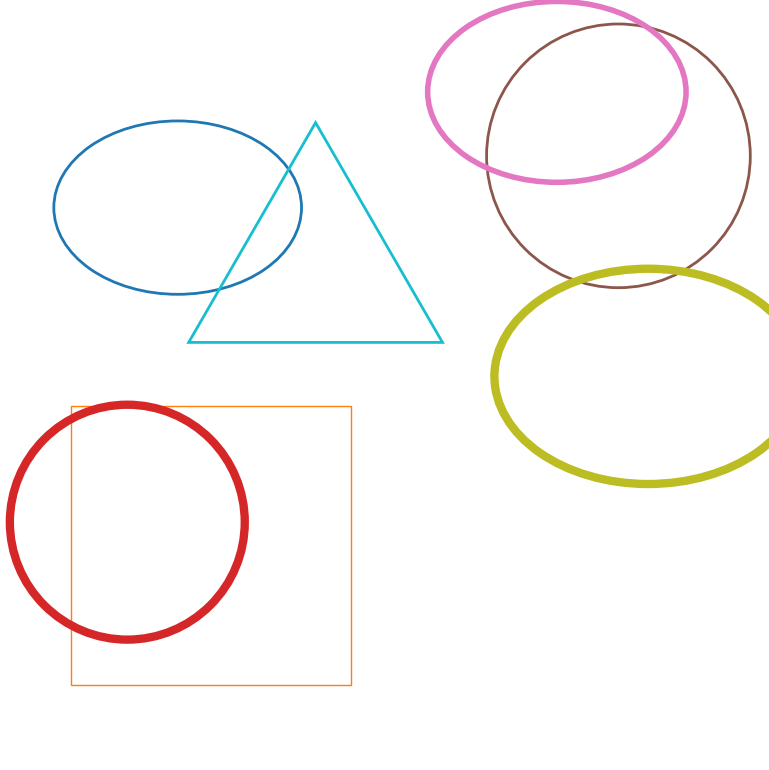[{"shape": "oval", "thickness": 1, "radius": 0.8, "center": [0.231, 0.73]}, {"shape": "square", "thickness": 0.5, "radius": 0.91, "center": [0.274, 0.292]}, {"shape": "circle", "thickness": 3, "radius": 0.76, "center": [0.165, 0.322]}, {"shape": "circle", "thickness": 1, "radius": 0.86, "center": [0.803, 0.798]}, {"shape": "oval", "thickness": 2, "radius": 0.84, "center": [0.723, 0.881]}, {"shape": "oval", "thickness": 3, "radius": 1.0, "center": [0.842, 0.511]}, {"shape": "triangle", "thickness": 1, "radius": 0.95, "center": [0.41, 0.65]}]